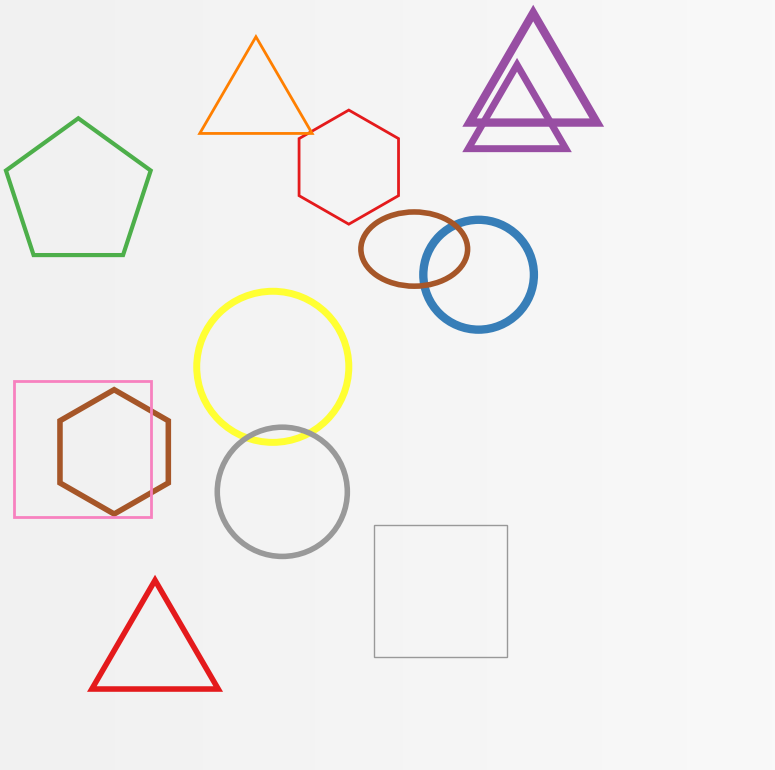[{"shape": "hexagon", "thickness": 1, "radius": 0.37, "center": [0.45, 0.783]}, {"shape": "triangle", "thickness": 2, "radius": 0.47, "center": [0.2, 0.152]}, {"shape": "circle", "thickness": 3, "radius": 0.36, "center": [0.618, 0.643]}, {"shape": "pentagon", "thickness": 1.5, "radius": 0.49, "center": [0.101, 0.748]}, {"shape": "triangle", "thickness": 3, "radius": 0.47, "center": [0.688, 0.888]}, {"shape": "triangle", "thickness": 2.5, "radius": 0.36, "center": [0.667, 0.843]}, {"shape": "triangle", "thickness": 1, "radius": 0.42, "center": [0.33, 0.869]}, {"shape": "circle", "thickness": 2.5, "radius": 0.49, "center": [0.352, 0.524]}, {"shape": "oval", "thickness": 2, "radius": 0.34, "center": [0.535, 0.677]}, {"shape": "hexagon", "thickness": 2, "radius": 0.4, "center": [0.147, 0.413]}, {"shape": "square", "thickness": 1, "radius": 0.44, "center": [0.106, 0.417]}, {"shape": "square", "thickness": 0.5, "radius": 0.43, "center": [0.568, 0.232]}, {"shape": "circle", "thickness": 2, "radius": 0.42, "center": [0.364, 0.361]}]